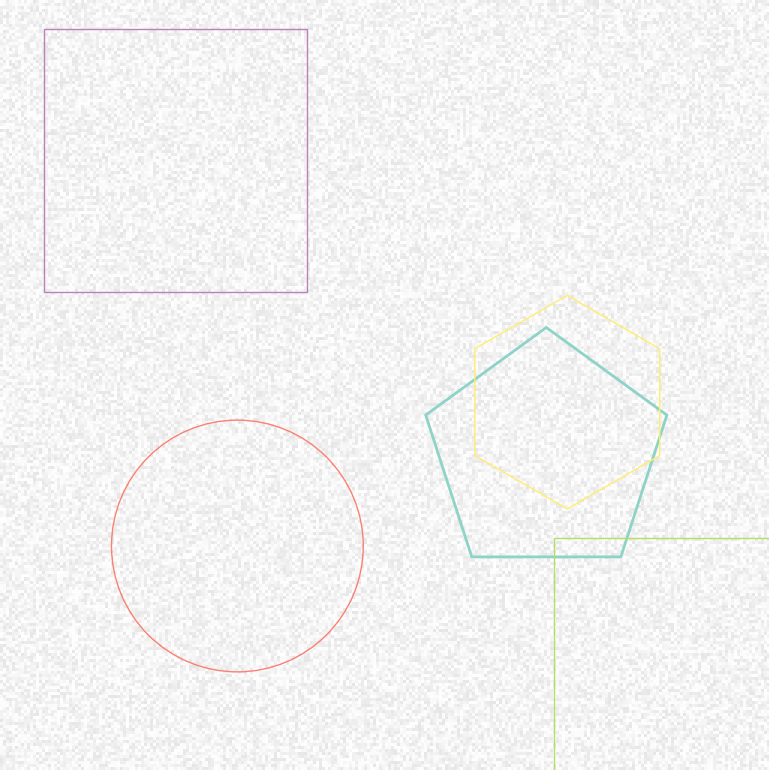[{"shape": "pentagon", "thickness": 1, "radius": 0.82, "center": [0.709, 0.41]}, {"shape": "circle", "thickness": 0.5, "radius": 0.82, "center": [0.308, 0.291]}, {"shape": "square", "thickness": 0.5, "radius": 0.85, "center": [0.888, 0.132]}, {"shape": "square", "thickness": 0.5, "radius": 0.86, "center": [0.228, 0.792]}, {"shape": "hexagon", "thickness": 0.5, "radius": 0.69, "center": [0.737, 0.478]}]